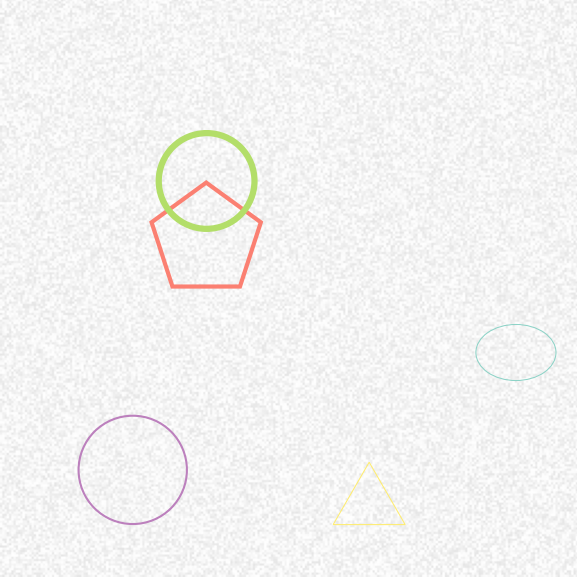[{"shape": "oval", "thickness": 0.5, "radius": 0.35, "center": [0.893, 0.389]}, {"shape": "pentagon", "thickness": 2, "radius": 0.5, "center": [0.357, 0.583]}, {"shape": "circle", "thickness": 3, "radius": 0.41, "center": [0.358, 0.686]}, {"shape": "circle", "thickness": 1, "radius": 0.47, "center": [0.23, 0.185]}, {"shape": "triangle", "thickness": 0.5, "radius": 0.36, "center": [0.639, 0.127]}]